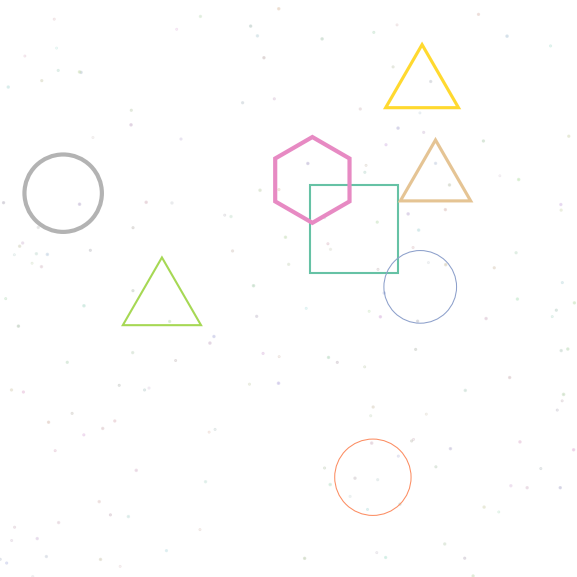[{"shape": "square", "thickness": 1, "radius": 0.38, "center": [0.613, 0.603]}, {"shape": "circle", "thickness": 0.5, "radius": 0.33, "center": [0.646, 0.173]}, {"shape": "circle", "thickness": 0.5, "radius": 0.31, "center": [0.728, 0.502]}, {"shape": "hexagon", "thickness": 2, "radius": 0.37, "center": [0.541, 0.688]}, {"shape": "triangle", "thickness": 1, "radius": 0.39, "center": [0.28, 0.475]}, {"shape": "triangle", "thickness": 1.5, "radius": 0.36, "center": [0.731, 0.849]}, {"shape": "triangle", "thickness": 1.5, "radius": 0.35, "center": [0.754, 0.686]}, {"shape": "circle", "thickness": 2, "radius": 0.34, "center": [0.109, 0.665]}]